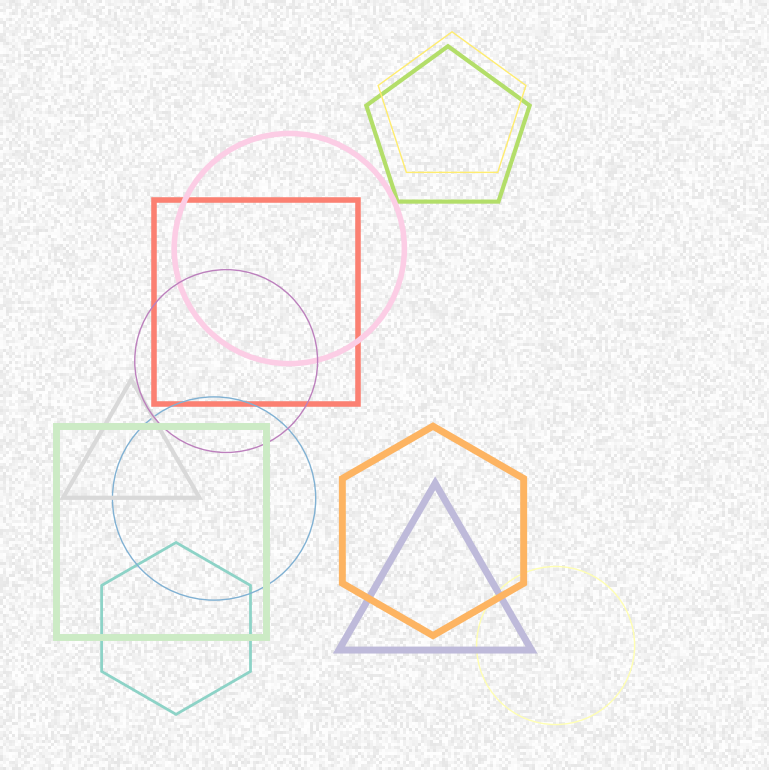[{"shape": "hexagon", "thickness": 1, "radius": 0.56, "center": [0.229, 0.184]}, {"shape": "circle", "thickness": 0.5, "radius": 0.51, "center": [0.722, 0.162]}, {"shape": "triangle", "thickness": 2.5, "radius": 0.72, "center": [0.565, 0.228]}, {"shape": "square", "thickness": 2, "radius": 0.66, "center": [0.332, 0.608]}, {"shape": "circle", "thickness": 0.5, "radius": 0.66, "center": [0.278, 0.353]}, {"shape": "hexagon", "thickness": 2.5, "radius": 0.68, "center": [0.562, 0.311]}, {"shape": "pentagon", "thickness": 1.5, "radius": 0.56, "center": [0.582, 0.828]}, {"shape": "circle", "thickness": 2, "radius": 0.75, "center": [0.376, 0.677]}, {"shape": "triangle", "thickness": 1.5, "radius": 0.51, "center": [0.17, 0.405]}, {"shape": "circle", "thickness": 0.5, "radius": 0.59, "center": [0.294, 0.531]}, {"shape": "square", "thickness": 2.5, "radius": 0.68, "center": [0.209, 0.309]}, {"shape": "pentagon", "thickness": 0.5, "radius": 0.5, "center": [0.587, 0.858]}]